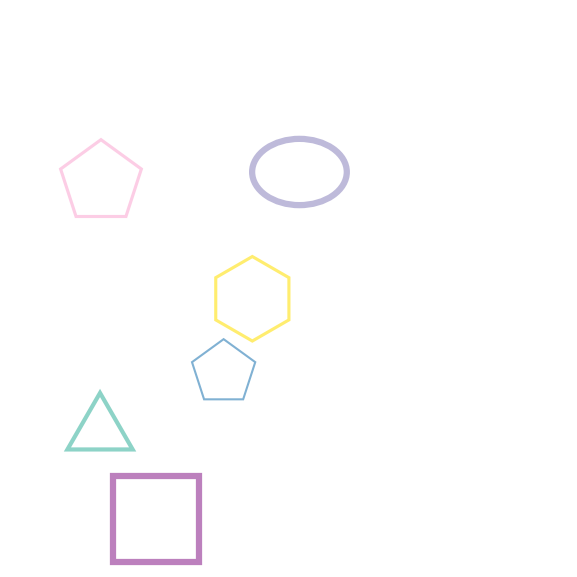[{"shape": "triangle", "thickness": 2, "radius": 0.33, "center": [0.173, 0.253]}, {"shape": "oval", "thickness": 3, "radius": 0.41, "center": [0.519, 0.701]}, {"shape": "pentagon", "thickness": 1, "radius": 0.29, "center": [0.387, 0.354]}, {"shape": "pentagon", "thickness": 1.5, "radius": 0.37, "center": [0.175, 0.684]}, {"shape": "square", "thickness": 3, "radius": 0.37, "center": [0.27, 0.1]}, {"shape": "hexagon", "thickness": 1.5, "radius": 0.37, "center": [0.437, 0.482]}]